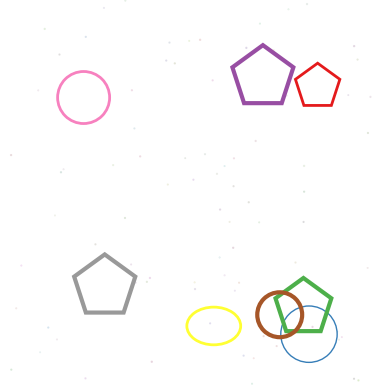[{"shape": "pentagon", "thickness": 2, "radius": 0.3, "center": [0.825, 0.775]}, {"shape": "circle", "thickness": 1, "radius": 0.37, "center": [0.803, 0.132]}, {"shape": "pentagon", "thickness": 3, "radius": 0.38, "center": [0.788, 0.202]}, {"shape": "pentagon", "thickness": 3, "radius": 0.42, "center": [0.683, 0.799]}, {"shape": "oval", "thickness": 2, "radius": 0.35, "center": [0.555, 0.153]}, {"shape": "circle", "thickness": 3, "radius": 0.29, "center": [0.727, 0.182]}, {"shape": "circle", "thickness": 2, "radius": 0.34, "center": [0.217, 0.747]}, {"shape": "pentagon", "thickness": 3, "radius": 0.42, "center": [0.272, 0.256]}]